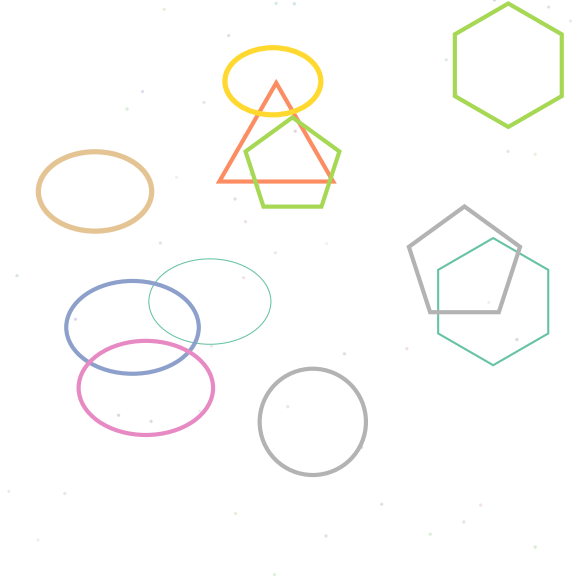[{"shape": "oval", "thickness": 0.5, "radius": 0.53, "center": [0.363, 0.477]}, {"shape": "hexagon", "thickness": 1, "radius": 0.55, "center": [0.854, 0.477]}, {"shape": "triangle", "thickness": 2, "radius": 0.57, "center": [0.478, 0.742]}, {"shape": "oval", "thickness": 2, "radius": 0.57, "center": [0.229, 0.432]}, {"shape": "oval", "thickness": 2, "radius": 0.58, "center": [0.253, 0.327]}, {"shape": "pentagon", "thickness": 2, "radius": 0.43, "center": [0.506, 0.71]}, {"shape": "hexagon", "thickness": 2, "radius": 0.53, "center": [0.88, 0.886]}, {"shape": "oval", "thickness": 2.5, "radius": 0.42, "center": [0.473, 0.858]}, {"shape": "oval", "thickness": 2.5, "radius": 0.49, "center": [0.165, 0.668]}, {"shape": "pentagon", "thickness": 2, "radius": 0.51, "center": [0.804, 0.54]}, {"shape": "circle", "thickness": 2, "radius": 0.46, "center": [0.542, 0.269]}]